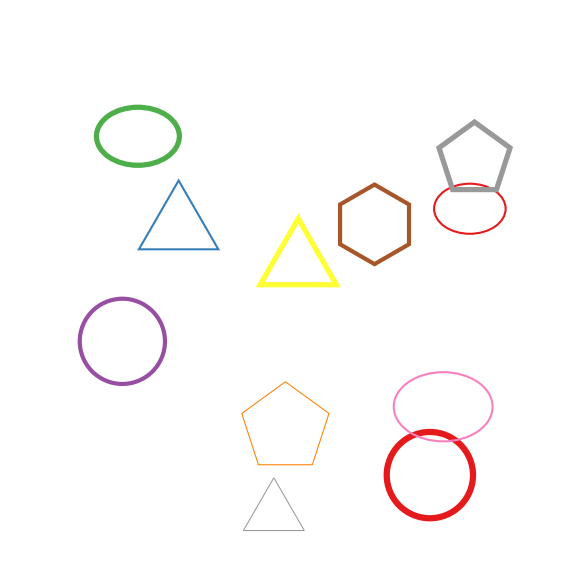[{"shape": "oval", "thickness": 1, "radius": 0.31, "center": [0.814, 0.638]}, {"shape": "circle", "thickness": 3, "radius": 0.37, "center": [0.744, 0.176]}, {"shape": "triangle", "thickness": 1, "radius": 0.4, "center": [0.309, 0.607]}, {"shape": "oval", "thickness": 2.5, "radius": 0.36, "center": [0.239, 0.763]}, {"shape": "circle", "thickness": 2, "radius": 0.37, "center": [0.212, 0.408]}, {"shape": "pentagon", "thickness": 0.5, "radius": 0.4, "center": [0.494, 0.259]}, {"shape": "triangle", "thickness": 2.5, "radius": 0.38, "center": [0.516, 0.544]}, {"shape": "hexagon", "thickness": 2, "radius": 0.34, "center": [0.649, 0.611]}, {"shape": "oval", "thickness": 1, "radius": 0.43, "center": [0.767, 0.295]}, {"shape": "triangle", "thickness": 0.5, "radius": 0.3, "center": [0.474, 0.111]}, {"shape": "pentagon", "thickness": 2.5, "radius": 0.32, "center": [0.822, 0.723]}]